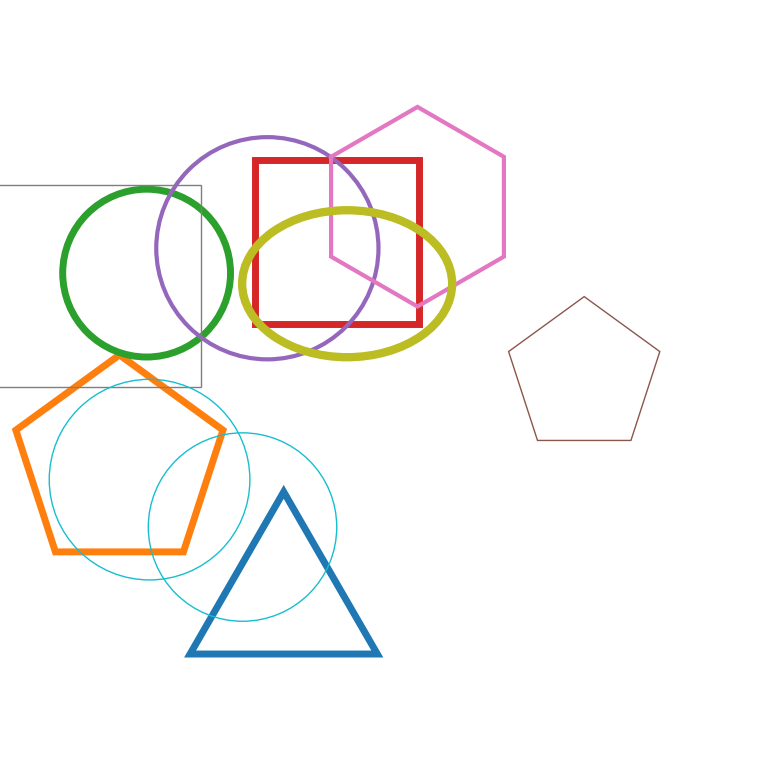[{"shape": "triangle", "thickness": 2.5, "radius": 0.7, "center": [0.368, 0.221]}, {"shape": "pentagon", "thickness": 2.5, "radius": 0.71, "center": [0.155, 0.398]}, {"shape": "circle", "thickness": 2.5, "radius": 0.54, "center": [0.19, 0.645]}, {"shape": "square", "thickness": 2.5, "radius": 0.53, "center": [0.438, 0.686]}, {"shape": "circle", "thickness": 1.5, "radius": 0.72, "center": [0.347, 0.678]}, {"shape": "pentagon", "thickness": 0.5, "radius": 0.52, "center": [0.759, 0.512]}, {"shape": "hexagon", "thickness": 1.5, "radius": 0.65, "center": [0.542, 0.732]}, {"shape": "square", "thickness": 0.5, "radius": 0.66, "center": [0.13, 0.629]}, {"shape": "oval", "thickness": 3, "radius": 0.68, "center": [0.451, 0.632]}, {"shape": "circle", "thickness": 0.5, "radius": 0.61, "center": [0.315, 0.316]}, {"shape": "circle", "thickness": 0.5, "radius": 0.65, "center": [0.194, 0.377]}]